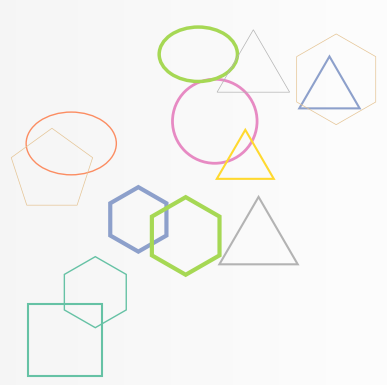[{"shape": "hexagon", "thickness": 1, "radius": 0.46, "center": [0.246, 0.241]}, {"shape": "square", "thickness": 1.5, "radius": 0.47, "center": [0.168, 0.117]}, {"shape": "oval", "thickness": 1, "radius": 0.58, "center": [0.184, 0.627]}, {"shape": "triangle", "thickness": 1.5, "radius": 0.45, "center": [0.85, 0.763]}, {"shape": "hexagon", "thickness": 3, "radius": 0.42, "center": [0.357, 0.43]}, {"shape": "circle", "thickness": 2, "radius": 0.55, "center": [0.554, 0.685]}, {"shape": "oval", "thickness": 2.5, "radius": 0.5, "center": [0.512, 0.859]}, {"shape": "hexagon", "thickness": 3, "radius": 0.5, "center": [0.479, 0.387]}, {"shape": "triangle", "thickness": 1.5, "radius": 0.42, "center": [0.633, 0.578]}, {"shape": "pentagon", "thickness": 0.5, "radius": 0.55, "center": [0.134, 0.556]}, {"shape": "hexagon", "thickness": 0.5, "radius": 0.59, "center": [0.868, 0.794]}, {"shape": "triangle", "thickness": 0.5, "radius": 0.54, "center": [0.654, 0.815]}, {"shape": "triangle", "thickness": 1.5, "radius": 0.58, "center": [0.667, 0.372]}]